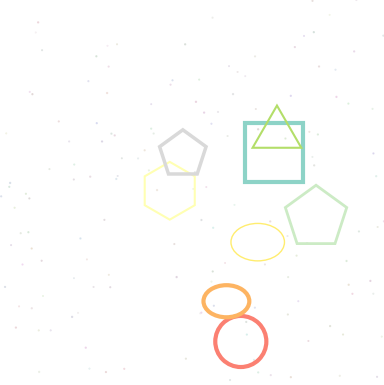[{"shape": "square", "thickness": 3, "radius": 0.38, "center": [0.711, 0.604]}, {"shape": "hexagon", "thickness": 1.5, "radius": 0.38, "center": [0.441, 0.505]}, {"shape": "circle", "thickness": 3, "radius": 0.33, "center": [0.625, 0.113]}, {"shape": "oval", "thickness": 3, "radius": 0.3, "center": [0.588, 0.218]}, {"shape": "triangle", "thickness": 1.5, "radius": 0.37, "center": [0.719, 0.653]}, {"shape": "pentagon", "thickness": 2.5, "radius": 0.32, "center": [0.475, 0.599]}, {"shape": "pentagon", "thickness": 2, "radius": 0.42, "center": [0.821, 0.435]}, {"shape": "oval", "thickness": 1, "radius": 0.35, "center": [0.669, 0.371]}]